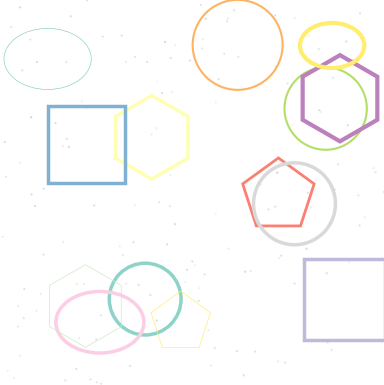[{"shape": "oval", "thickness": 0.5, "radius": 0.57, "center": [0.124, 0.847]}, {"shape": "circle", "thickness": 2.5, "radius": 0.47, "center": [0.377, 0.223]}, {"shape": "hexagon", "thickness": 2.5, "radius": 0.54, "center": [0.394, 0.643]}, {"shape": "square", "thickness": 2.5, "radius": 0.52, "center": [0.895, 0.222]}, {"shape": "pentagon", "thickness": 2, "radius": 0.49, "center": [0.723, 0.492]}, {"shape": "square", "thickness": 2.5, "radius": 0.5, "center": [0.225, 0.624]}, {"shape": "circle", "thickness": 1.5, "radius": 0.58, "center": [0.617, 0.883]}, {"shape": "circle", "thickness": 1.5, "radius": 0.53, "center": [0.846, 0.718]}, {"shape": "oval", "thickness": 2.5, "radius": 0.57, "center": [0.259, 0.163]}, {"shape": "circle", "thickness": 2.5, "radius": 0.53, "center": [0.765, 0.471]}, {"shape": "hexagon", "thickness": 3, "radius": 0.56, "center": [0.883, 0.745]}, {"shape": "hexagon", "thickness": 0.5, "radius": 0.54, "center": [0.222, 0.205]}, {"shape": "pentagon", "thickness": 0.5, "radius": 0.41, "center": [0.47, 0.163]}, {"shape": "oval", "thickness": 3, "radius": 0.42, "center": [0.863, 0.882]}]